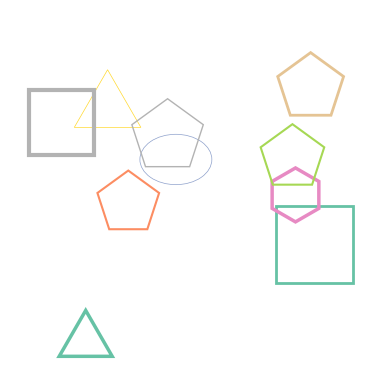[{"shape": "triangle", "thickness": 2.5, "radius": 0.4, "center": [0.223, 0.114]}, {"shape": "square", "thickness": 2, "radius": 0.5, "center": [0.816, 0.366]}, {"shape": "pentagon", "thickness": 1.5, "radius": 0.42, "center": [0.333, 0.473]}, {"shape": "oval", "thickness": 0.5, "radius": 0.47, "center": [0.457, 0.586]}, {"shape": "hexagon", "thickness": 2.5, "radius": 0.35, "center": [0.768, 0.494]}, {"shape": "pentagon", "thickness": 1.5, "radius": 0.43, "center": [0.76, 0.591]}, {"shape": "triangle", "thickness": 0.5, "radius": 0.5, "center": [0.279, 0.719]}, {"shape": "pentagon", "thickness": 2, "radius": 0.45, "center": [0.807, 0.773]}, {"shape": "pentagon", "thickness": 1, "radius": 0.49, "center": [0.435, 0.646]}, {"shape": "square", "thickness": 3, "radius": 0.42, "center": [0.16, 0.681]}]